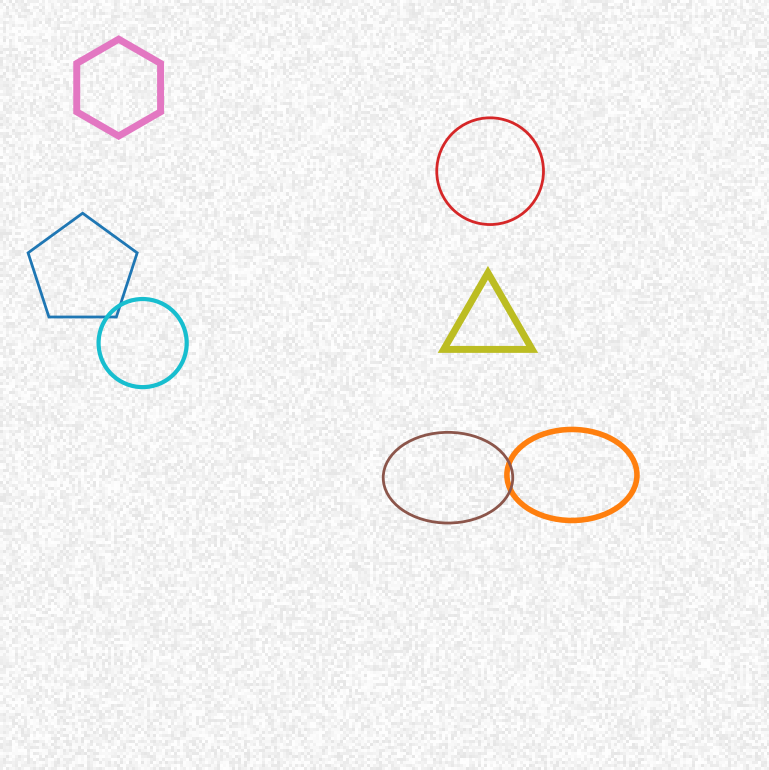[{"shape": "pentagon", "thickness": 1, "radius": 0.37, "center": [0.107, 0.649]}, {"shape": "oval", "thickness": 2, "radius": 0.42, "center": [0.743, 0.383]}, {"shape": "circle", "thickness": 1, "radius": 0.35, "center": [0.637, 0.778]}, {"shape": "oval", "thickness": 1, "radius": 0.42, "center": [0.582, 0.38]}, {"shape": "hexagon", "thickness": 2.5, "radius": 0.31, "center": [0.154, 0.886]}, {"shape": "triangle", "thickness": 2.5, "radius": 0.33, "center": [0.634, 0.579]}, {"shape": "circle", "thickness": 1.5, "radius": 0.29, "center": [0.185, 0.554]}]